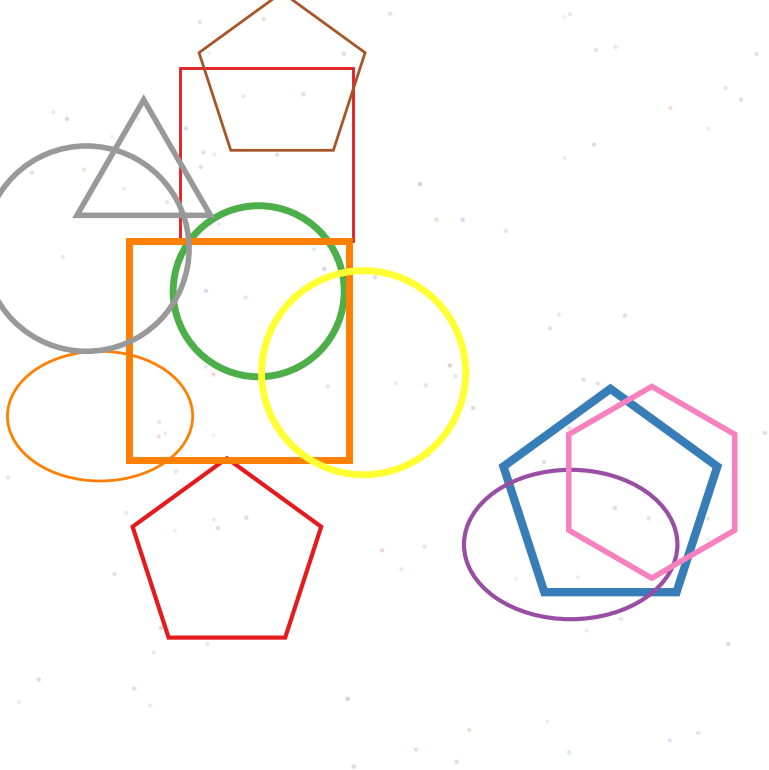[{"shape": "square", "thickness": 1, "radius": 0.56, "center": [0.346, 0.8]}, {"shape": "pentagon", "thickness": 1.5, "radius": 0.64, "center": [0.295, 0.276]}, {"shape": "pentagon", "thickness": 3, "radius": 0.73, "center": [0.793, 0.349]}, {"shape": "circle", "thickness": 2.5, "radius": 0.56, "center": [0.336, 0.622]}, {"shape": "oval", "thickness": 1.5, "radius": 0.69, "center": [0.741, 0.293]}, {"shape": "oval", "thickness": 1, "radius": 0.6, "center": [0.13, 0.46]}, {"shape": "square", "thickness": 2.5, "radius": 0.71, "center": [0.31, 0.545]}, {"shape": "circle", "thickness": 2.5, "radius": 0.66, "center": [0.472, 0.516]}, {"shape": "pentagon", "thickness": 1, "radius": 0.57, "center": [0.366, 0.897]}, {"shape": "hexagon", "thickness": 2, "radius": 0.62, "center": [0.846, 0.374]}, {"shape": "triangle", "thickness": 2, "radius": 0.5, "center": [0.187, 0.77]}, {"shape": "circle", "thickness": 2, "radius": 0.67, "center": [0.112, 0.677]}]